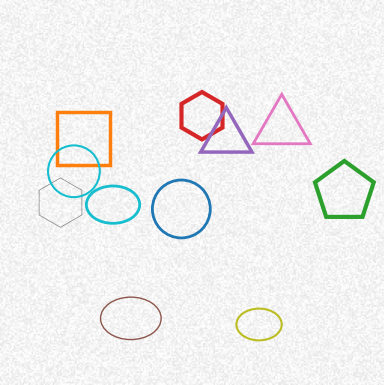[{"shape": "circle", "thickness": 2, "radius": 0.38, "center": [0.471, 0.457]}, {"shape": "square", "thickness": 2.5, "radius": 0.35, "center": [0.217, 0.64]}, {"shape": "pentagon", "thickness": 3, "radius": 0.4, "center": [0.894, 0.502]}, {"shape": "hexagon", "thickness": 3, "radius": 0.31, "center": [0.525, 0.699]}, {"shape": "triangle", "thickness": 2.5, "radius": 0.38, "center": [0.588, 0.643]}, {"shape": "oval", "thickness": 1, "radius": 0.39, "center": [0.34, 0.173]}, {"shape": "triangle", "thickness": 2, "radius": 0.43, "center": [0.732, 0.669]}, {"shape": "hexagon", "thickness": 0.5, "radius": 0.32, "center": [0.157, 0.474]}, {"shape": "oval", "thickness": 1.5, "radius": 0.29, "center": [0.673, 0.157]}, {"shape": "oval", "thickness": 2, "radius": 0.35, "center": [0.294, 0.468]}, {"shape": "circle", "thickness": 1.5, "radius": 0.34, "center": [0.192, 0.555]}]